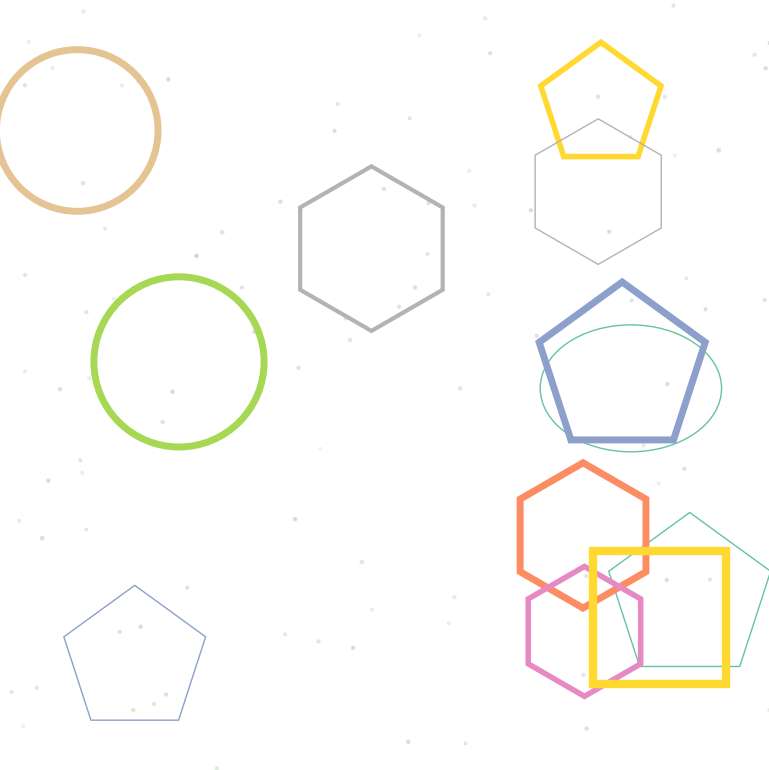[{"shape": "oval", "thickness": 0.5, "radius": 0.59, "center": [0.819, 0.496]}, {"shape": "pentagon", "thickness": 0.5, "radius": 0.55, "center": [0.896, 0.224]}, {"shape": "hexagon", "thickness": 2.5, "radius": 0.47, "center": [0.757, 0.305]}, {"shape": "pentagon", "thickness": 0.5, "radius": 0.48, "center": [0.175, 0.143]}, {"shape": "pentagon", "thickness": 2.5, "radius": 0.57, "center": [0.808, 0.52]}, {"shape": "hexagon", "thickness": 2, "radius": 0.42, "center": [0.759, 0.18]}, {"shape": "circle", "thickness": 2.5, "radius": 0.55, "center": [0.232, 0.53]}, {"shape": "square", "thickness": 3, "radius": 0.43, "center": [0.857, 0.198]}, {"shape": "pentagon", "thickness": 2, "radius": 0.41, "center": [0.78, 0.863]}, {"shape": "circle", "thickness": 2.5, "radius": 0.52, "center": [0.1, 0.831]}, {"shape": "hexagon", "thickness": 0.5, "radius": 0.47, "center": [0.777, 0.751]}, {"shape": "hexagon", "thickness": 1.5, "radius": 0.53, "center": [0.482, 0.677]}]